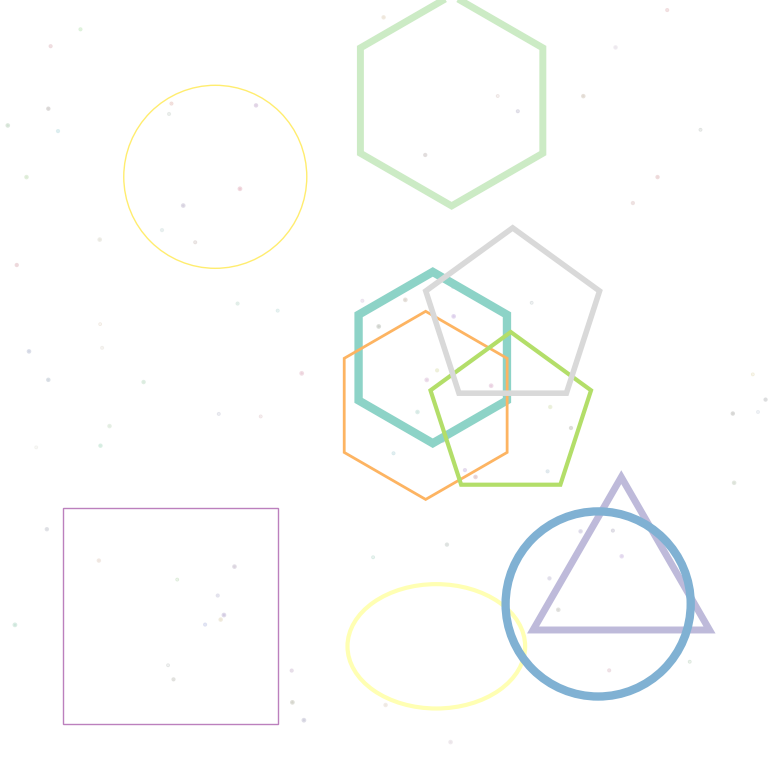[{"shape": "hexagon", "thickness": 3, "radius": 0.56, "center": [0.562, 0.536]}, {"shape": "oval", "thickness": 1.5, "radius": 0.58, "center": [0.567, 0.161]}, {"shape": "triangle", "thickness": 2.5, "radius": 0.66, "center": [0.807, 0.248]}, {"shape": "circle", "thickness": 3, "radius": 0.6, "center": [0.777, 0.216]}, {"shape": "hexagon", "thickness": 1, "radius": 0.61, "center": [0.553, 0.474]}, {"shape": "pentagon", "thickness": 1.5, "radius": 0.55, "center": [0.663, 0.459]}, {"shape": "pentagon", "thickness": 2, "radius": 0.59, "center": [0.666, 0.585]}, {"shape": "square", "thickness": 0.5, "radius": 0.7, "center": [0.221, 0.2]}, {"shape": "hexagon", "thickness": 2.5, "radius": 0.68, "center": [0.587, 0.869]}, {"shape": "circle", "thickness": 0.5, "radius": 0.59, "center": [0.28, 0.77]}]